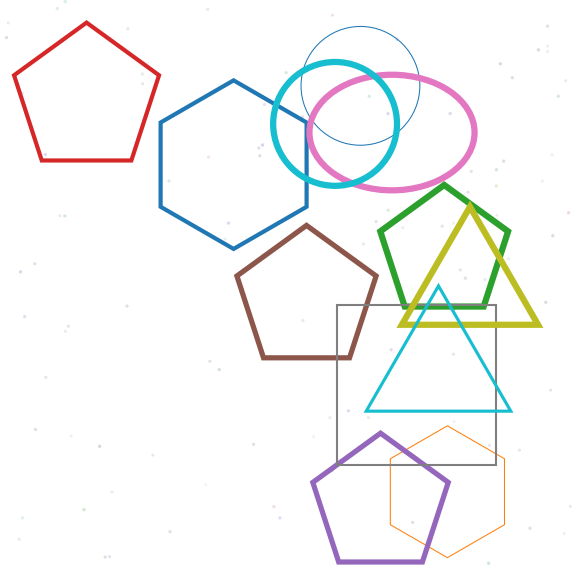[{"shape": "hexagon", "thickness": 2, "radius": 0.73, "center": [0.405, 0.714]}, {"shape": "circle", "thickness": 0.5, "radius": 0.51, "center": [0.624, 0.85]}, {"shape": "hexagon", "thickness": 0.5, "radius": 0.57, "center": [0.775, 0.148]}, {"shape": "pentagon", "thickness": 3, "radius": 0.58, "center": [0.769, 0.562]}, {"shape": "pentagon", "thickness": 2, "radius": 0.66, "center": [0.15, 0.828]}, {"shape": "pentagon", "thickness": 2.5, "radius": 0.62, "center": [0.659, 0.126]}, {"shape": "pentagon", "thickness": 2.5, "radius": 0.63, "center": [0.531, 0.482]}, {"shape": "oval", "thickness": 3, "radius": 0.71, "center": [0.679, 0.77]}, {"shape": "square", "thickness": 1, "radius": 0.69, "center": [0.722, 0.332]}, {"shape": "triangle", "thickness": 3, "radius": 0.68, "center": [0.814, 0.505]}, {"shape": "triangle", "thickness": 1.5, "radius": 0.72, "center": [0.759, 0.359]}, {"shape": "circle", "thickness": 3, "radius": 0.54, "center": [0.58, 0.785]}]